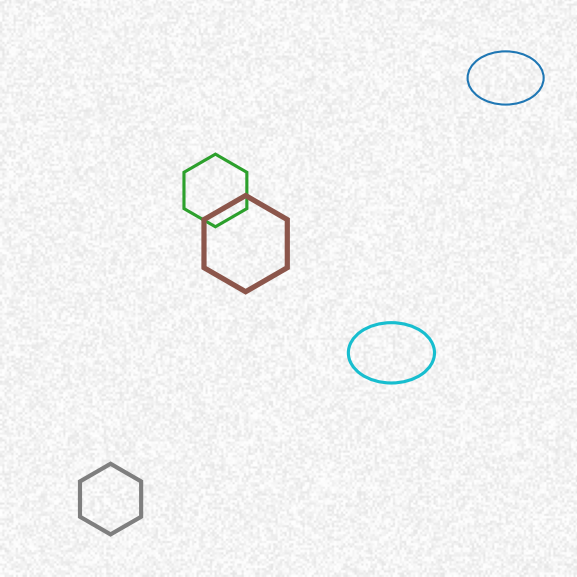[{"shape": "oval", "thickness": 1, "radius": 0.33, "center": [0.876, 0.864]}, {"shape": "hexagon", "thickness": 1.5, "radius": 0.31, "center": [0.373, 0.669]}, {"shape": "hexagon", "thickness": 2.5, "radius": 0.42, "center": [0.425, 0.577]}, {"shape": "hexagon", "thickness": 2, "radius": 0.31, "center": [0.191, 0.135]}, {"shape": "oval", "thickness": 1.5, "radius": 0.37, "center": [0.678, 0.388]}]